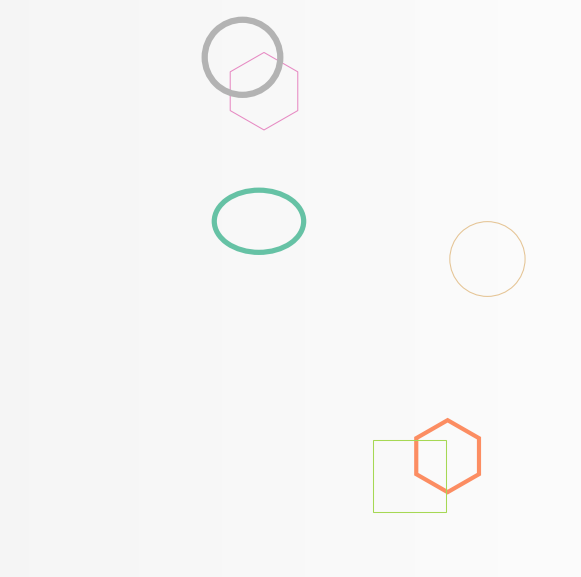[{"shape": "oval", "thickness": 2.5, "radius": 0.38, "center": [0.446, 0.616]}, {"shape": "hexagon", "thickness": 2, "radius": 0.31, "center": [0.77, 0.209]}, {"shape": "hexagon", "thickness": 0.5, "radius": 0.34, "center": [0.454, 0.841]}, {"shape": "square", "thickness": 0.5, "radius": 0.31, "center": [0.704, 0.175]}, {"shape": "circle", "thickness": 0.5, "radius": 0.32, "center": [0.839, 0.551]}, {"shape": "circle", "thickness": 3, "radius": 0.33, "center": [0.417, 0.9]}]